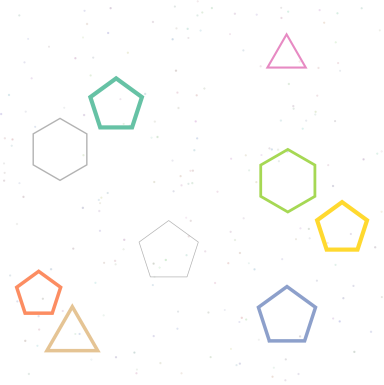[{"shape": "pentagon", "thickness": 3, "radius": 0.35, "center": [0.302, 0.726]}, {"shape": "pentagon", "thickness": 2.5, "radius": 0.3, "center": [0.1, 0.235]}, {"shape": "pentagon", "thickness": 2.5, "radius": 0.39, "center": [0.745, 0.178]}, {"shape": "triangle", "thickness": 1.5, "radius": 0.29, "center": [0.744, 0.853]}, {"shape": "hexagon", "thickness": 2, "radius": 0.41, "center": [0.748, 0.531]}, {"shape": "pentagon", "thickness": 3, "radius": 0.34, "center": [0.889, 0.407]}, {"shape": "triangle", "thickness": 2.5, "radius": 0.38, "center": [0.188, 0.127]}, {"shape": "pentagon", "thickness": 0.5, "radius": 0.4, "center": [0.438, 0.346]}, {"shape": "hexagon", "thickness": 1, "radius": 0.4, "center": [0.156, 0.612]}]